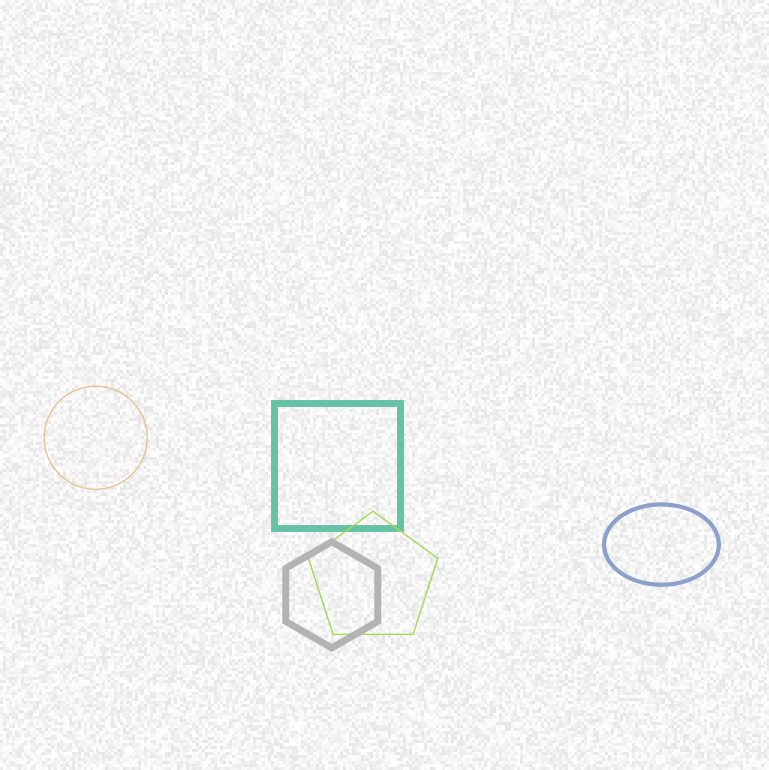[{"shape": "square", "thickness": 2.5, "radius": 0.41, "center": [0.438, 0.396]}, {"shape": "oval", "thickness": 1.5, "radius": 0.37, "center": [0.859, 0.293]}, {"shape": "pentagon", "thickness": 0.5, "radius": 0.44, "center": [0.485, 0.248]}, {"shape": "circle", "thickness": 0.5, "radius": 0.33, "center": [0.124, 0.431]}, {"shape": "hexagon", "thickness": 2.5, "radius": 0.34, "center": [0.431, 0.227]}]